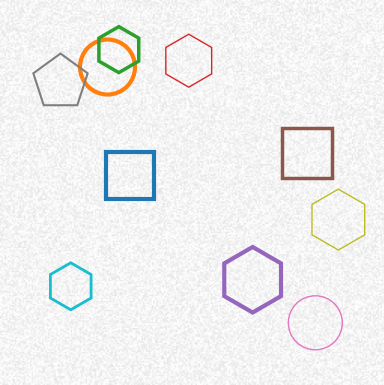[{"shape": "square", "thickness": 3, "radius": 0.31, "center": [0.338, 0.544]}, {"shape": "circle", "thickness": 3, "radius": 0.36, "center": [0.279, 0.826]}, {"shape": "hexagon", "thickness": 2.5, "radius": 0.3, "center": [0.309, 0.871]}, {"shape": "hexagon", "thickness": 1, "radius": 0.34, "center": [0.49, 0.842]}, {"shape": "hexagon", "thickness": 3, "radius": 0.43, "center": [0.656, 0.273]}, {"shape": "square", "thickness": 2.5, "radius": 0.32, "center": [0.797, 0.602]}, {"shape": "circle", "thickness": 1, "radius": 0.35, "center": [0.819, 0.162]}, {"shape": "pentagon", "thickness": 1.5, "radius": 0.37, "center": [0.157, 0.787]}, {"shape": "hexagon", "thickness": 1, "radius": 0.4, "center": [0.879, 0.43]}, {"shape": "hexagon", "thickness": 2, "radius": 0.31, "center": [0.184, 0.256]}]